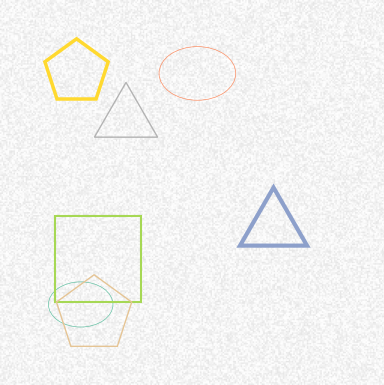[{"shape": "oval", "thickness": 0.5, "radius": 0.42, "center": [0.21, 0.209]}, {"shape": "oval", "thickness": 0.5, "radius": 0.5, "center": [0.513, 0.809]}, {"shape": "triangle", "thickness": 3, "radius": 0.5, "center": [0.71, 0.412]}, {"shape": "square", "thickness": 1.5, "radius": 0.56, "center": [0.254, 0.328]}, {"shape": "pentagon", "thickness": 2.5, "radius": 0.43, "center": [0.199, 0.813]}, {"shape": "pentagon", "thickness": 1, "radius": 0.51, "center": [0.244, 0.184]}, {"shape": "triangle", "thickness": 1, "radius": 0.47, "center": [0.327, 0.691]}]